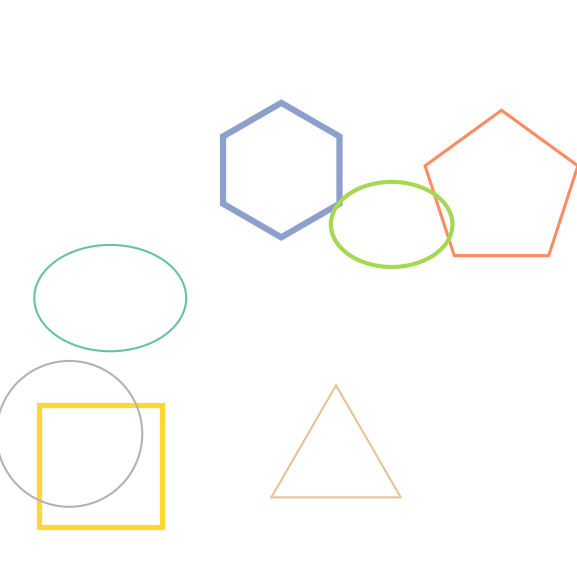[{"shape": "oval", "thickness": 1, "radius": 0.66, "center": [0.191, 0.483]}, {"shape": "pentagon", "thickness": 1.5, "radius": 0.7, "center": [0.868, 0.669]}, {"shape": "hexagon", "thickness": 3, "radius": 0.58, "center": [0.487, 0.705]}, {"shape": "oval", "thickness": 2, "radius": 0.53, "center": [0.678, 0.611]}, {"shape": "square", "thickness": 2.5, "radius": 0.53, "center": [0.174, 0.192]}, {"shape": "triangle", "thickness": 1, "radius": 0.65, "center": [0.582, 0.203]}, {"shape": "circle", "thickness": 1, "radius": 0.63, "center": [0.12, 0.248]}]